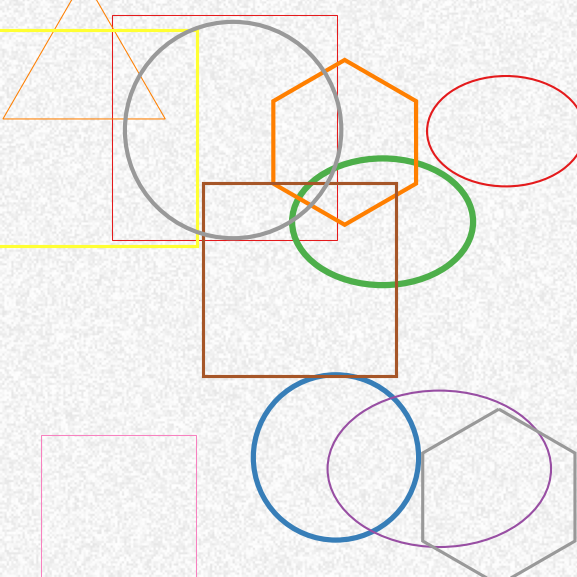[{"shape": "oval", "thickness": 1, "radius": 0.68, "center": [0.876, 0.772]}, {"shape": "square", "thickness": 0.5, "radius": 0.98, "center": [0.388, 0.779]}, {"shape": "circle", "thickness": 2.5, "radius": 0.72, "center": [0.582, 0.207]}, {"shape": "oval", "thickness": 3, "radius": 0.78, "center": [0.663, 0.615]}, {"shape": "oval", "thickness": 1, "radius": 0.97, "center": [0.761, 0.187]}, {"shape": "triangle", "thickness": 0.5, "radius": 0.81, "center": [0.146, 0.874]}, {"shape": "hexagon", "thickness": 2, "radius": 0.71, "center": [0.597, 0.753]}, {"shape": "square", "thickness": 1.5, "radius": 0.94, "center": [0.154, 0.76]}, {"shape": "square", "thickness": 1.5, "radius": 0.84, "center": [0.518, 0.514]}, {"shape": "square", "thickness": 0.5, "radius": 0.67, "center": [0.206, 0.112]}, {"shape": "hexagon", "thickness": 1.5, "radius": 0.76, "center": [0.864, 0.138]}, {"shape": "circle", "thickness": 2, "radius": 0.94, "center": [0.404, 0.774]}]